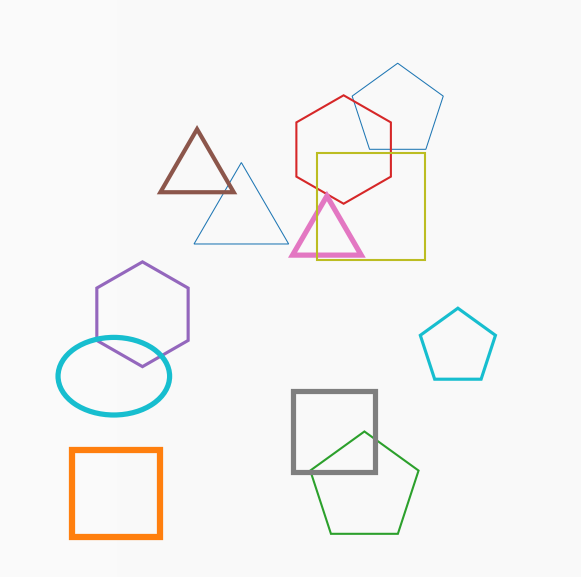[{"shape": "triangle", "thickness": 0.5, "radius": 0.47, "center": [0.415, 0.624]}, {"shape": "pentagon", "thickness": 0.5, "radius": 0.41, "center": [0.684, 0.807]}, {"shape": "square", "thickness": 3, "radius": 0.38, "center": [0.2, 0.145]}, {"shape": "pentagon", "thickness": 1, "radius": 0.49, "center": [0.627, 0.154]}, {"shape": "hexagon", "thickness": 1, "radius": 0.47, "center": [0.591, 0.74]}, {"shape": "hexagon", "thickness": 1.5, "radius": 0.45, "center": [0.245, 0.455]}, {"shape": "triangle", "thickness": 2, "radius": 0.36, "center": [0.339, 0.703]}, {"shape": "triangle", "thickness": 2.5, "radius": 0.34, "center": [0.562, 0.591]}, {"shape": "square", "thickness": 2.5, "radius": 0.35, "center": [0.574, 0.252]}, {"shape": "square", "thickness": 1, "radius": 0.46, "center": [0.639, 0.641]}, {"shape": "oval", "thickness": 2.5, "radius": 0.48, "center": [0.196, 0.348]}, {"shape": "pentagon", "thickness": 1.5, "radius": 0.34, "center": [0.788, 0.397]}]